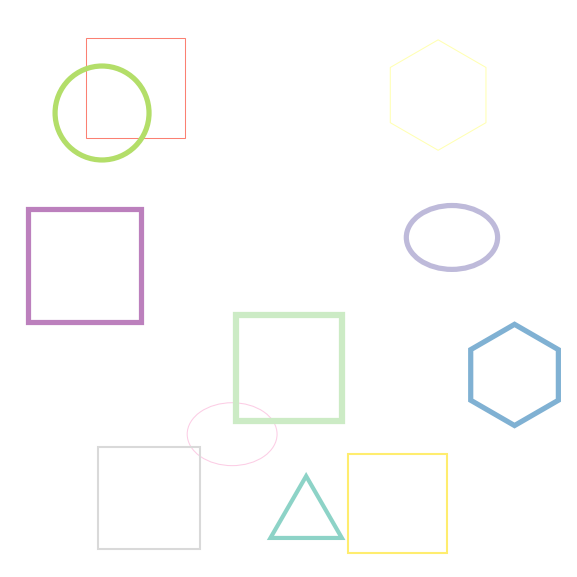[{"shape": "triangle", "thickness": 2, "radius": 0.36, "center": [0.53, 0.103]}, {"shape": "hexagon", "thickness": 0.5, "radius": 0.48, "center": [0.759, 0.835]}, {"shape": "oval", "thickness": 2.5, "radius": 0.4, "center": [0.783, 0.588]}, {"shape": "square", "thickness": 0.5, "radius": 0.43, "center": [0.235, 0.847]}, {"shape": "hexagon", "thickness": 2.5, "radius": 0.44, "center": [0.891, 0.35]}, {"shape": "circle", "thickness": 2.5, "radius": 0.41, "center": [0.177, 0.803]}, {"shape": "oval", "thickness": 0.5, "radius": 0.39, "center": [0.402, 0.247]}, {"shape": "square", "thickness": 1, "radius": 0.44, "center": [0.258, 0.137]}, {"shape": "square", "thickness": 2.5, "radius": 0.49, "center": [0.146, 0.539]}, {"shape": "square", "thickness": 3, "radius": 0.46, "center": [0.501, 0.362]}, {"shape": "square", "thickness": 1, "radius": 0.43, "center": [0.688, 0.128]}]